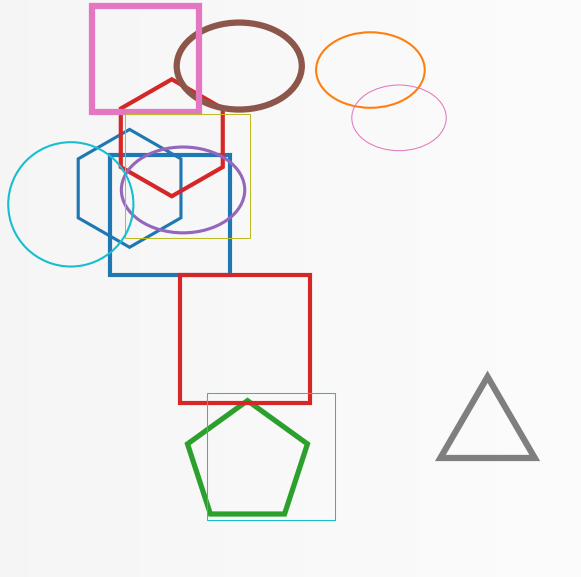[{"shape": "square", "thickness": 2, "radius": 0.52, "center": [0.292, 0.627]}, {"shape": "hexagon", "thickness": 1.5, "radius": 0.51, "center": [0.223, 0.673]}, {"shape": "oval", "thickness": 1, "radius": 0.47, "center": [0.637, 0.878]}, {"shape": "pentagon", "thickness": 2.5, "radius": 0.54, "center": [0.426, 0.197]}, {"shape": "hexagon", "thickness": 2, "radius": 0.51, "center": [0.296, 0.761]}, {"shape": "square", "thickness": 2, "radius": 0.56, "center": [0.421, 0.412]}, {"shape": "oval", "thickness": 1.5, "radius": 0.53, "center": [0.315, 0.67]}, {"shape": "oval", "thickness": 3, "radius": 0.54, "center": [0.412, 0.885]}, {"shape": "oval", "thickness": 0.5, "radius": 0.41, "center": [0.686, 0.795]}, {"shape": "square", "thickness": 3, "radius": 0.46, "center": [0.25, 0.897]}, {"shape": "triangle", "thickness": 3, "radius": 0.47, "center": [0.839, 0.253]}, {"shape": "square", "thickness": 0.5, "radius": 0.54, "center": [0.322, 0.695]}, {"shape": "circle", "thickness": 1, "radius": 0.54, "center": [0.122, 0.645]}, {"shape": "square", "thickness": 0.5, "radius": 0.55, "center": [0.466, 0.209]}]